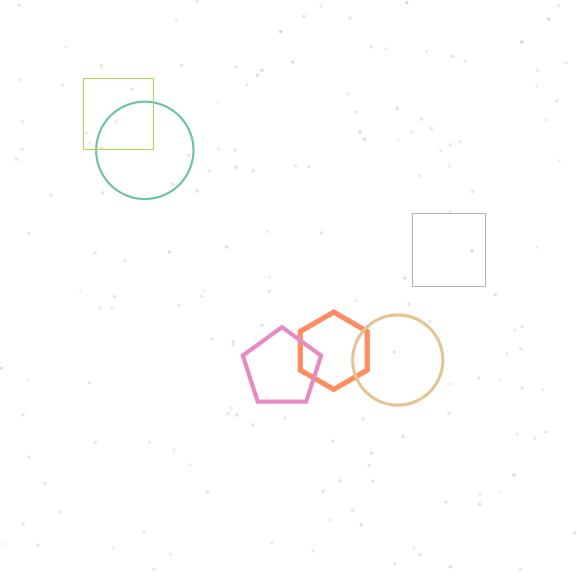[{"shape": "circle", "thickness": 1, "radius": 0.42, "center": [0.251, 0.739]}, {"shape": "hexagon", "thickness": 2.5, "radius": 0.33, "center": [0.578, 0.392]}, {"shape": "pentagon", "thickness": 2, "radius": 0.36, "center": [0.488, 0.361]}, {"shape": "square", "thickness": 0.5, "radius": 0.31, "center": [0.204, 0.802]}, {"shape": "circle", "thickness": 1.5, "radius": 0.39, "center": [0.689, 0.376]}, {"shape": "square", "thickness": 0.5, "radius": 0.32, "center": [0.777, 0.567]}]